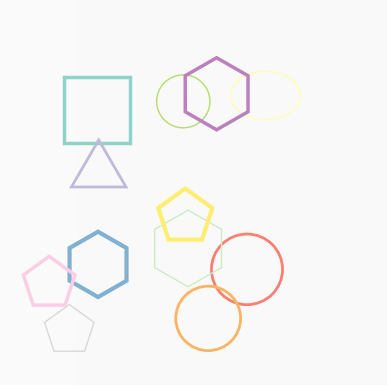[{"shape": "square", "thickness": 2.5, "radius": 0.43, "center": [0.251, 0.715]}, {"shape": "oval", "thickness": 1, "radius": 0.45, "center": [0.685, 0.752]}, {"shape": "triangle", "thickness": 2, "radius": 0.41, "center": [0.255, 0.555]}, {"shape": "circle", "thickness": 2, "radius": 0.46, "center": [0.637, 0.3]}, {"shape": "hexagon", "thickness": 3, "radius": 0.42, "center": [0.253, 0.313]}, {"shape": "circle", "thickness": 2, "radius": 0.42, "center": [0.537, 0.173]}, {"shape": "circle", "thickness": 1, "radius": 0.34, "center": [0.473, 0.737]}, {"shape": "pentagon", "thickness": 2.5, "radius": 0.35, "center": [0.127, 0.264]}, {"shape": "pentagon", "thickness": 1, "radius": 0.34, "center": [0.179, 0.142]}, {"shape": "hexagon", "thickness": 2.5, "radius": 0.47, "center": [0.559, 0.756]}, {"shape": "hexagon", "thickness": 1, "radius": 0.5, "center": [0.485, 0.355]}, {"shape": "pentagon", "thickness": 3, "radius": 0.37, "center": [0.478, 0.437]}]